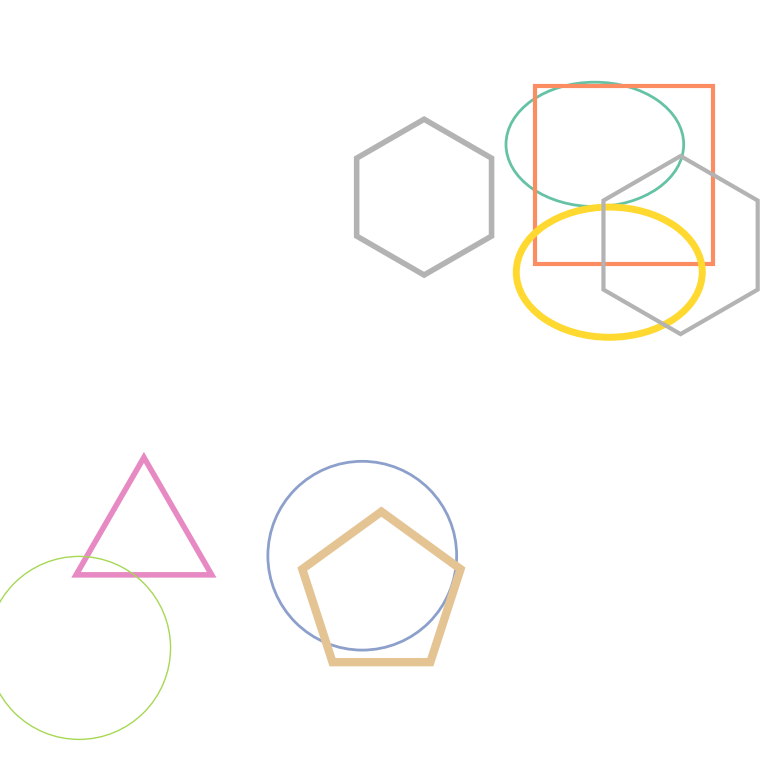[{"shape": "oval", "thickness": 1, "radius": 0.58, "center": [0.773, 0.812]}, {"shape": "square", "thickness": 1.5, "radius": 0.58, "center": [0.811, 0.773]}, {"shape": "circle", "thickness": 1, "radius": 0.61, "center": [0.47, 0.278]}, {"shape": "triangle", "thickness": 2, "radius": 0.51, "center": [0.187, 0.304]}, {"shape": "circle", "thickness": 0.5, "radius": 0.59, "center": [0.103, 0.159]}, {"shape": "oval", "thickness": 2.5, "radius": 0.6, "center": [0.791, 0.647]}, {"shape": "pentagon", "thickness": 3, "radius": 0.54, "center": [0.495, 0.227]}, {"shape": "hexagon", "thickness": 2, "radius": 0.51, "center": [0.551, 0.744]}, {"shape": "hexagon", "thickness": 1.5, "radius": 0.58, "center": [0.884, 0.682]}]